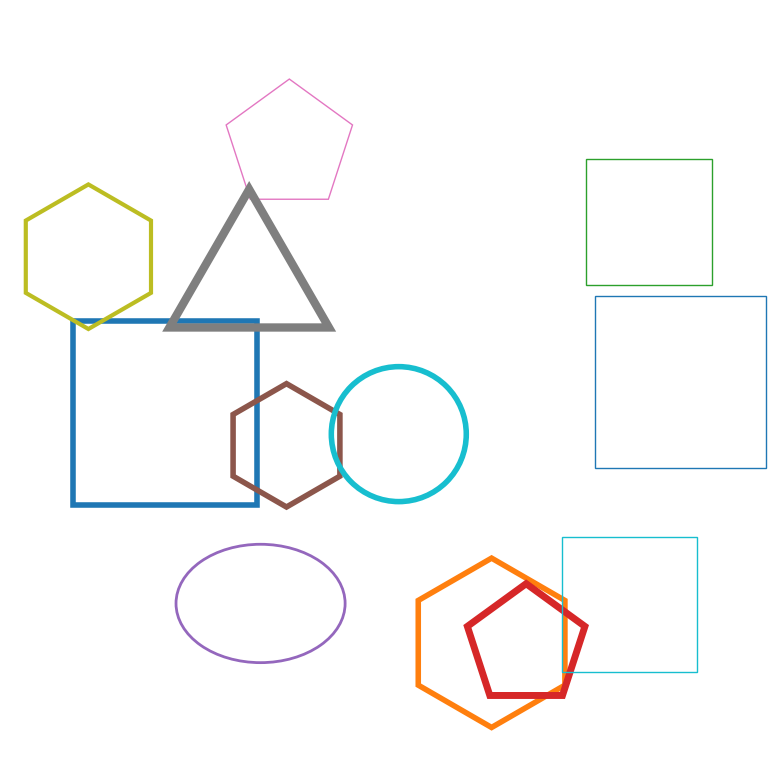[{"shape": "square", "thickness": 2, "radius": 0.6, "center": [0.214, 0.464]}, {"shape": "square", "thickness": 0.5, "radius": 0.56, "center": [0.884, 0.504]}, {"shape": "hexagon", "thickness": 2, "radius": 0.55, "center": [0.638, 0.165]}, {"shape": "square", "thickness": 0.5, "radius": 0.41, "center": [0.843, 0.712]}, {"shape": "pentagon", "thickness": 2.5, "radius": 0.4, "center": [0.683, 0.162]}, {"shape": "oval", "thickness": 1, "radius": 0.55, "center": [0.338, 0.216]}, {"shape": "hexagon", "thickness": 2, "radius": 0.4, "center": [0.372, 0.422]}, {"shape": "pentagon", "thickness": 0.5, "radius": 0.43, "center": [0.376, 0.811]}, {"shape": "triangle", "thickness": 3, "radius": 0.6, "center": [0.324, 0.634]}, {"shape": "hexagon", "thickness": 1.5, "radius": 0.47, "center": [0.115, 0.667]}, {"shape": "square", "thickness": 0.5, "radius": 0.44, "center": [0.818, 0.216]}, {"shape": "circle", "thickness": 2, "radius": 0.44, "center": [0.518, 0.436]}]